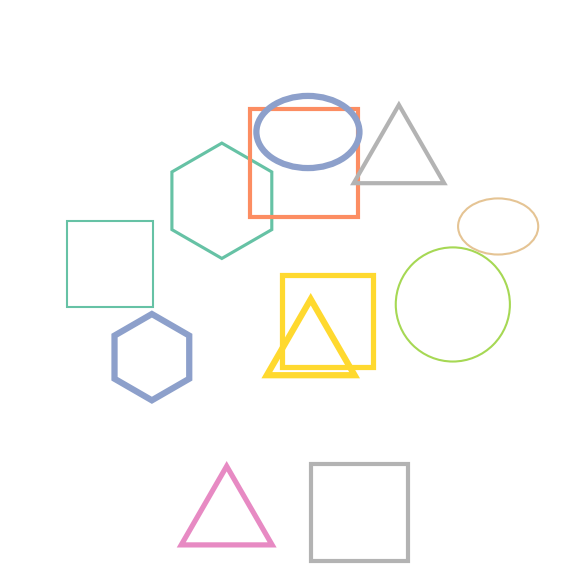[{"shape": "hexagon", "thickness": 1.5, "radius": 0.5, "center": [0.384, 0.651]}, {"shape": "square", "thickness": 1, "radius": 0.37, "center": [0.191, 0.541]}, {"shape": "square", "thickness": 2, "radius": 0.47, "center": [0.526, 0.717]}, {"shape": "hexagon", "thickness": 3, "radius": 0.37, "center": [0.263, 0.381]}, {"shape": "oval", "thickness": 3, "radius": 0.45, "center": [0.533, 0.771]}, {"shape": "triangle", "thickness": 2.5, "radius": 0.45, "center": [0.393, 0.101]}, {"shape": "circle", "thickness": 1, "radius": 0.49, "center": [0.784, 0.472]}, {"shape": "triangle", "thickness": 3, "radius": 0.44, "center": [0.538, 0.393]}, {"shape": "square", "thickness": 2.5, "radius": 0.4, "center": [0.567, 0.443]}, {"shape": "oval", "thickness": 1, "radius": 0.35, "center": [0.863, 0.607]}, {"shape": "triangle", "thickness": 2, "radius": 0.45, "center": [0.691, 0.727]}, {"shape": "square", "thickness": 2, "radius": 0.42, "center": [0.622, 0.111]}]